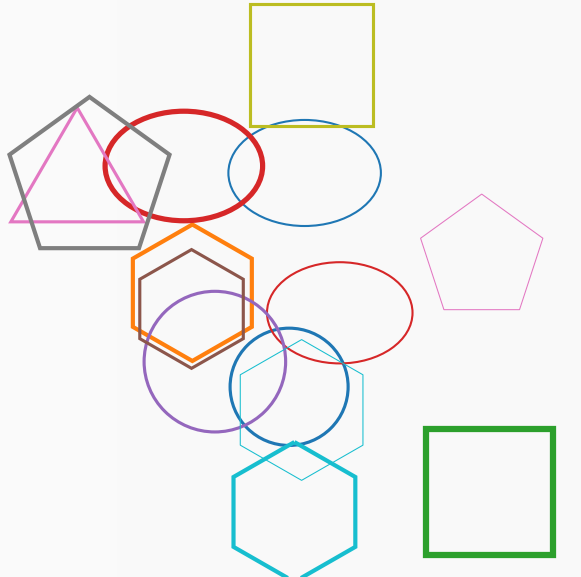[{"shape": "circle", "thickness": 1.5, "radius": 0.51, "center": [0.497, 0.329]}, {"shape": "oval", "thickness": 1, "radius": 0.66, "center": [0.524, 0.7]}, {"shape": "hexagon", "thickness": 2, "radius": 0.59, "center": [0.331, 0.492]}, {"shape": "square", "thickness": 3, "radius": 0.55, "center": [0.842, 0.147]}, {"shape": "oval", "thickness": 1, "radius": 0.63, "center": [0.585, 0.457]}, {"shape": "oval", "thickness": 2.5, "radius": 0.68, "center": [0.316, 0.712]}, {"shape": "circle", "thickness": 1.5, "radius": 0.61, "center": [0.37, 0.373]}, {"shape": "hexagon", "thickness": 1.5, "radius": 0.51, "center": [0.33, 0.464]}, {"shape": "triangle", "thickness": 1.5, "radius": 0.66, "center": [0.133, 0.681]}, {"shape": "pentagon", "thickness": 0.5, "radius": 0.55, "center": [0.829, 0.552]}, {"shape": "pentagon", "thickness": 2, "radius": 0.72, "center": [0.154, 0.687]}, {"shape": "square", "thickness": 1.5, "radius": 0.53, "center": [0.535, 0.886]}, {"shape": "hexagon", "thickness": 2, "radius": 0.61, "center": [0.507, 0.113]}, {"shape": "hexagon", "thickness": 0.5, "radius": 0.61, "center": [0.519, 0.289]}]